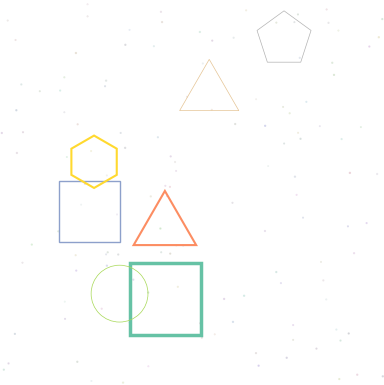[{"shape": "square", "thickness": 2.5, "radius": 0.46, "center": [0.43, 0.223]}, {"shape": "triangle", "thickness": 1.5, "radius": 0.47, "center": [0.428, 0.41]}, {"shape": "square", "thickness": 1, "radius": 0.4, "center": [0.233, 0.451]}, {"shape": "circle", "thickness": 0.5, "radius": 0.37, "center": [0.311, 0.237]}, {"shape": "hexagon", "thickness": 1.5, "radius": 0.34, "center": [0.244, 0.58]}, {"shape": "triangle", "thickness": 0.5, "radius": 0.44, "center": [0.543, 0.757]}, {"shape": "pentagon", "thickness": 0.5, "radius": 0.37, "center": [0.738, 0.898]}]